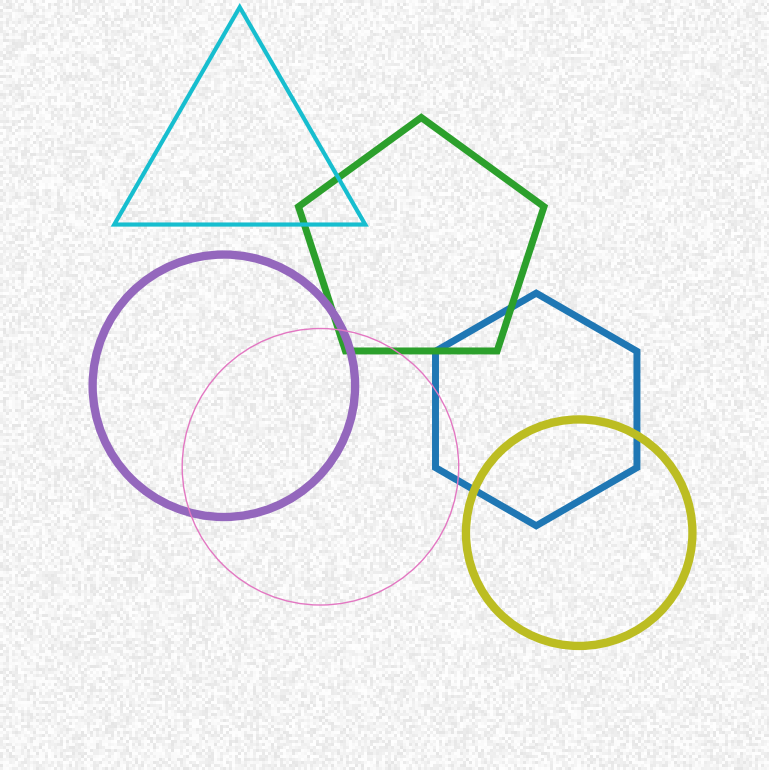[{"shape": "hexagon", "thickness": 2.5, "radius": 0.76, "center": [0.696, 0.468]}, {"shape": "pentagon", "thickness": 2.5, "radius": 0.84, "center": [0.547, 0.68]}, {"shape": "circle", "thickness": 3, "radius": 0.85, "center": [0.291, 0.499]}, {"shape": "circle", "thickness": 0.5, "radius": 0.9, "center": [0.416, 0.394]}, {"shape": "circle", "thickness": 3, "radius": 0.74, "center": [0.752, 0.308]}, {"shape": "triangle", "thickness": 1.5, "radius": 0.94, "center": [0.311, 0.802]}]